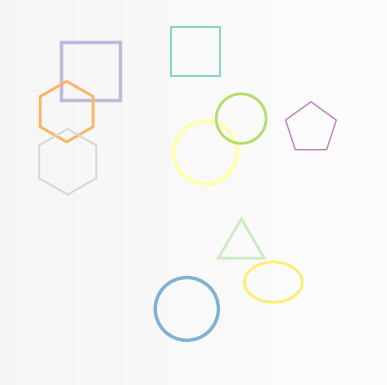[{"shape": "square", "thickness": 1.5, "radius": 0.31, "center": [0.505, 0.866]}, {"shape": "circle", "thickness": 3, "radius": 0.41, "center": [0.53, 0.604]}, {"shape": "square", "thickness": 2.5, "radius": 0.38, "center": [0.234, 0.815]}, {"shape": "circle", "thickness": 2.5, "radius": 0.41, "center": [0.482, 0.198]}, {"shape": "hexagon", "thickness": 2, "radius": 0.39, "center": [0.172, 0.71]}, {"shape": "circle", "thickness": 2, "radius": 0.32, "center": [0.622, 0.692]}, {"shape": "hexagon", "thickness": 1.5, "radius": 0.43, "center": [0.175, 0.58]}, {"shape": "pentagon", "thickness": 1, "radius": 0.34, "center": [0.802, 0.667]}, {"shape": "triangle", "thickness": 2, "radius": 0.34, "center": [0.623, 0.364]}, {"shape": "oval", "thickness": 2, "radius": 0.37, "center": [0.705, 0.267]}]